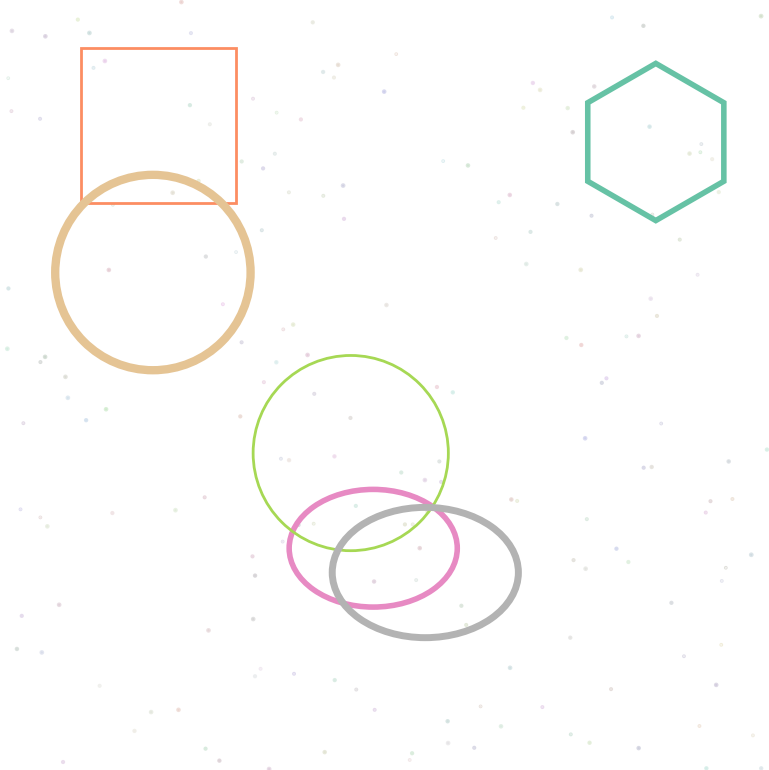[{"shape": "hexagon", "thickness": 2, "radius": 0.51, "center": [0.852, 0.816]}, {"shape": "square", "thickness": 1, "radius": 0.5, "center": [0.206, 0.837]}, {"shape": "oval", "thickness": 2, "radius": 0.55, "center": [0.485, 0.288]}, {"shape": "circle", "thickness": 1, "radius": 0.63, "center": [0.456, 0.412]}, {"shape": "circle", "thickness": 3, "radius": 0.63, "center": [0.199, 0.646]}, {"shape": "oval", "thickness": 2.5, "radius": 0.6, "center": [0.552, 0.256]}]